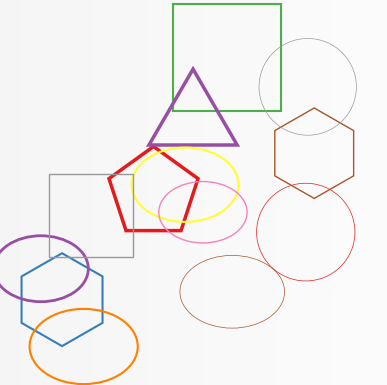[{"shape": "circle", "thickness": 0.5, "radius": 0.63, "center": [0.789, 0.397]}, {"shape": "pentagon", "thickness": 2.5, "radius": 0.6, "center": [0.396, 0.499]}, {"shape": "hexagon", "thickness": 1.5, "radius": 0.6, "center": [0.16, 0.222]}, {"shape": "square", "thickness": 1.5, "radius": 0.7, "center": [0.586, 0.851]}, {"shape": "triangle", "thickness": 2.5, "radius": 0.66, "center": [0.498, 0.689]}, {"shape": "oval", "thickness": 2, "radius": 0.61, "center": [0.106, 0.302]}, {"shape": "oval", "thickness": 1.5, "radius": 0.7, "center": [0.216, 0.1]}, {"shape": "oval", "thickness": 1.5, "radius": 0.69, "center": [0.478, 0.52]}, {"shape": "hexagon", "thickness": 1, "radius": 0.59, "center": [0.811, 0.602]}, {"shape": "oval", "thickness": 0.5, "radius": 0.67, "center": [0.599, 0.242]}, {"shape": "oval", "thickness": 1, "radius": 0.57, "center": [0.524, 0.449]}, {"shape": "square", "thickness": 1, "radius": 0.54, "center": [0.235, 0.439]}, {"shape": "circle", "thickness": 0.5, "radius": 0.63, "center": [0.794, 0.774]}]